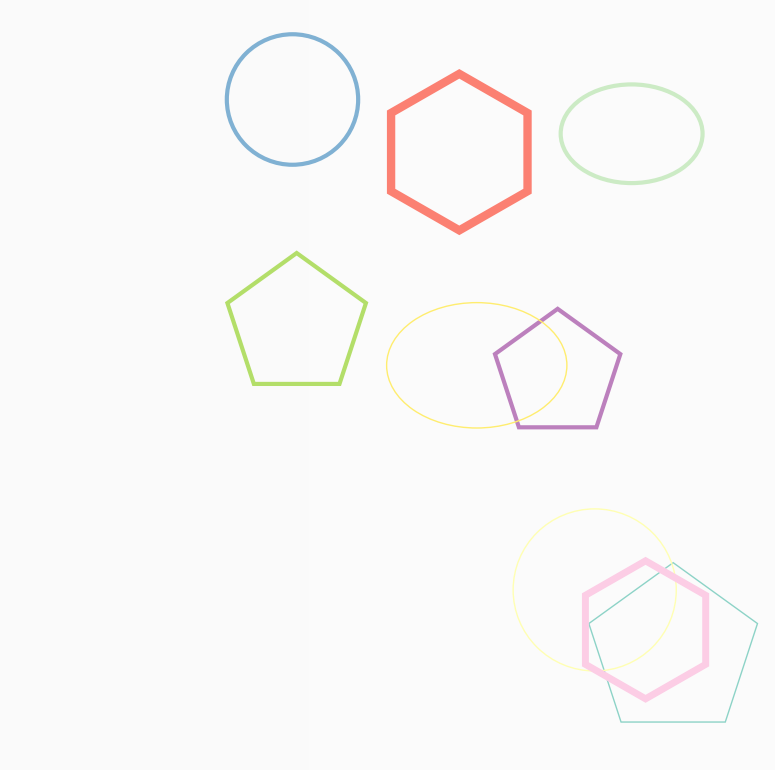[{"shape": "pentagon", "thickness": 0.5, "radius": 0.57, "center": [0.869, 0.155]}, {"shape": "circle", "thickness": 0.5, "radius": 0.53, "center": [0.767, 0.234]}, {"shape": "hexagon", "thickness": 3, "radius": 0.51, "center": [0.593, 0.802]}, {"shape": "circle", "thickness": 1.5, "radius": 0.42, "center": [0.377, 0.871]}, {"shape": "pentagon", "thickness": 1.5, "radius": 0.47, "center": [0.383, 0.577]}, {"shape": "hexagon", "thickness": 2.5, "radius": 0.45, "center": [0.833, 0.182]}, {"shape": "pentagon", "thickness": 1.5, "radius": 0.43, "center": [0.72, 0.514]}, {"shape": "oval", "thickness": 1.5, "radius": 0.46, "center": [0.815, 0.826]}, {"shape": "oval", "thickness": 0.5, "radius": 0.58, "center": [0.615, 0.526]}]